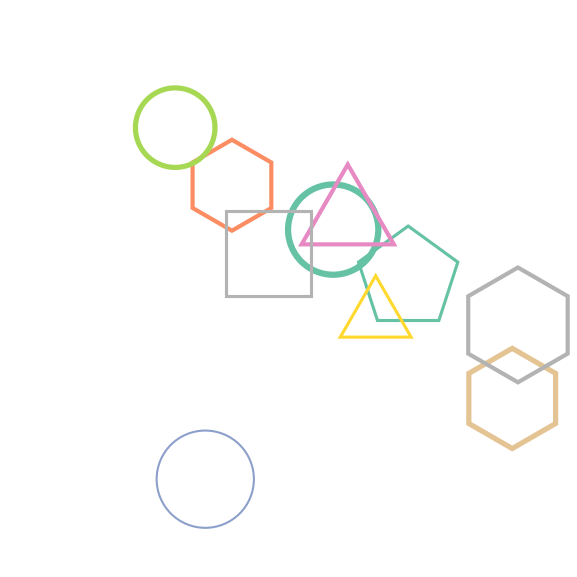[{"shape": "pentagon", "thickness": 1.5, "radius": 0.45, "center": [0.707, 0.517]}, {"shape": "circle", "thickness": 3, "radius": 0.39, "center": [0.577, 0.602]}, {"shape": "hexagon", "thickness": 2, "radius": 0.39, "center": [0.402, 0.678]}, {"shape": "circle", "thickness": 1, "radius": 0.42, "center": [0.355, 0.169]}, {"shape": "triangle", "thickness": 2, "radius": 0.46, "center": [0.602, 0.622]}, {"shape": "circle", "thickness": 2.5, "radius": 0.34, "center": [0.303, 0.778]}, {"shape": "triangle", "thickness": 1.5, "radius": 0.35, "center": [0.651, 0.451]}, {"shape": "hexagon", "thickness": 2.5, "radius": 0.43, "center": [0.887, 0.309]}, {"shape": "square", "thickness": 1.5, "radius": 0.37, "center": [0.465, 0.56]}, {"shape": "hexagon", "thickness": 2, "radius": 0.5, "center": [0.897, 0.437]}]